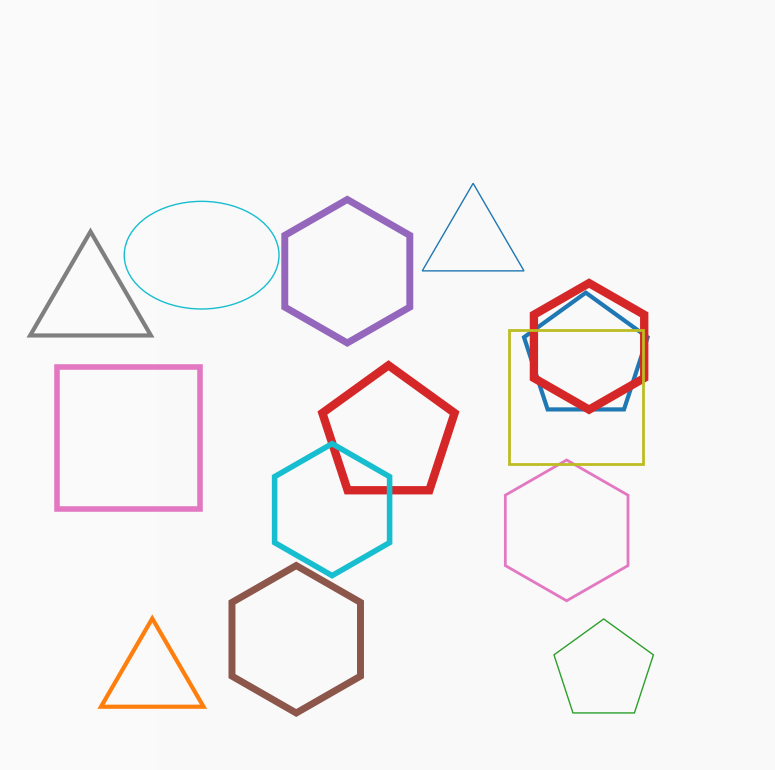[{"shape": "triangle", "thickness": 0.5, "radius": 0.38, "center": [0.61, 0.686]}, {"shape": "pentagon", "thickness": 1.5, "radius": 0.42, "center": [0.756, 0.536]}, {"shape": "triangle", "thickness": 1.5, "radius": 0.38, "center": [0.196, 0.12]}, {"shape": "pentagon", "thickness": 0.5, "radius": 0.34, "center": [0.779, 0.129]}, {"shape": "pentagon", "thickness": 3, "radius": 0.45, "center": [0.501, 0.436]}, {"shape": "hexagon", "thickness": 3, "radius": 0.41, "center": [0.76, 0.55]}, {"shape": "hexagon", "thickness": 2.5, "radius": 0.47, "center": [0.448, 0.648]}, {"shape": "hexagon", "thickness": 2.5, "radius": 0.48, "center": [0.382, 0.17]}, {"shape": "square", "thickness": 2, "radius": 0.46, "center": [0.166, 0.432]}, {"shape": "hexagon", "thickness": 1, "radius": 0.46, "center": [0.731, 0.311]}, {"shape": "triangle", "thickness": 1.5, "radius": 0.45, "center": [0.117, 0.609]}, {"shape": "square", "thickness": 1, "radius": 0.43, "center": [0.743, 0.484]}, {"shape": "hexagon", "thickness": 2, "radius": 0.43, "center": [0.429, 0.338]}, {"shape": "oval", "thickness": 0.5, "radius": 0.5, "center": [0.26, 0.669]}]